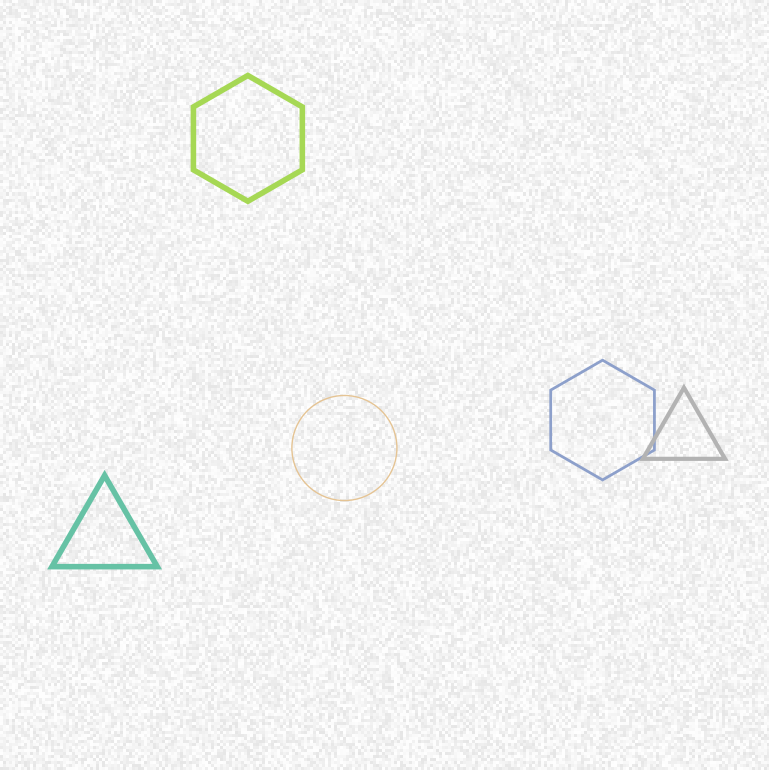[{"shape": "triangle", "thickness": 2, "radius": 0.39, "center": [0.136, 0.304]}, {"shape": "hexagon", "thickness": 1, "radius": 0.39, "center": [0.783, 0.454]}, {"shape": "hexagon", "thickness": 2, "radius": 0.41, "center": [0.322, 0.82]}, {"shape": "circle", "thickness": 0.5, "radius": 0.34, "center": [0.447, 0.418]}, {"shape": "triangle", "thickness": 1.5, "radius": 0.31, "center": [0.888, 0.435]}]